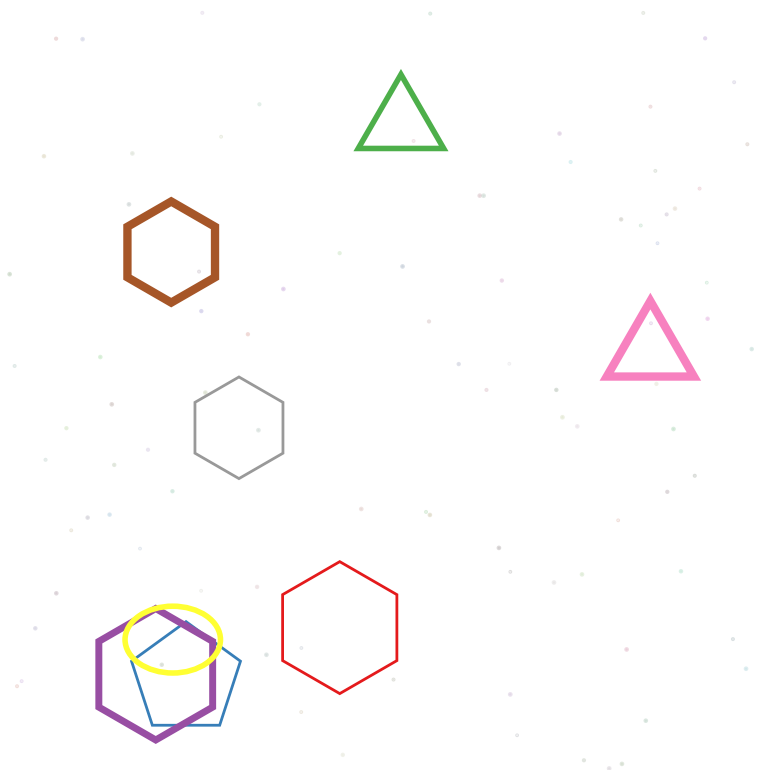[{"shape": "hexagon", "thickness": 1, "radius": 0.43, "center": [0.441, 0.185]}, {"shape": "pentagon", "thickness": 1, "radius": 0.37, "center": [0.242, 0.118]}, {"shape": "triangle", "thickness": 2, "radius": 0.32, "center": [0.521, 0.839]}, {"shape": "hexagon", "thickness": 2.5, "radius": 0.43, "center": [0.202, 0.124]}, {"shape": "oval", "thickness": 2, "radius": 0.31, "center": [0.224, 0.169]}, {"shape": "hexagon", "thickness": 3, "radius": 0.33, "center": [0.222, 0.673]}, {"shape": "triangle", "thickness": 3, "radius": 0.33, "center": [0.845, 0.544]}, {"shape": "hexagon", "thickness": 1, "radius": 0.33, "center": [0.31, 0.444]}]